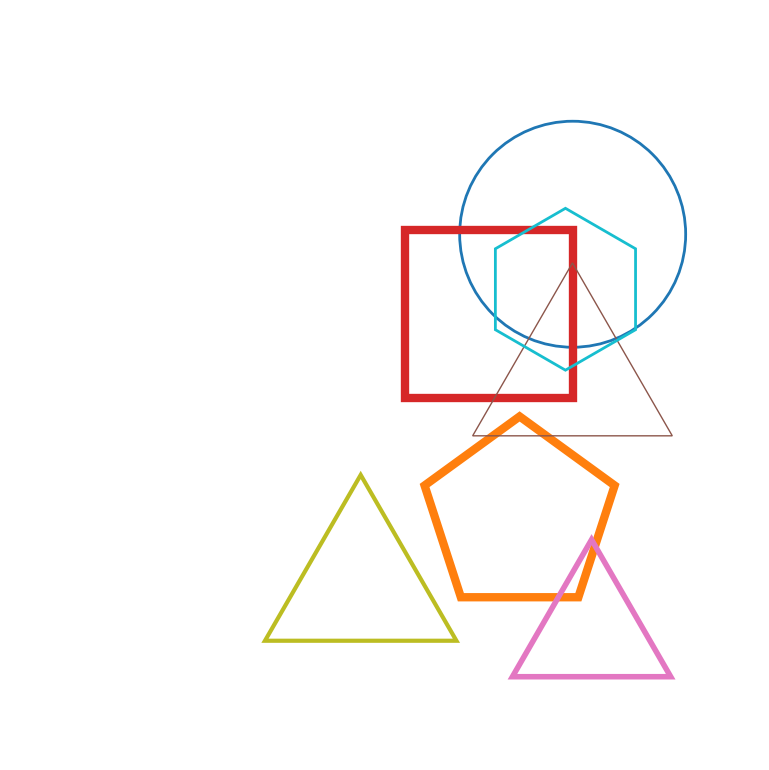[{"shape": "circle", "thickness": 1, "radius": 0.73, "center": [0.744, 0.696]}, {"shape": "pentagon", "thickness": 3, "radius": 0.65, "center": [0.675, 0.329]}, {"shape": "square", "thickness": 3, "radius": 0.55, "center": [0.635, 0.592]}, {"shape": "triangle", "thickness": 0.5, "radius": 0.75, "center": [0.743, 0.509]}, {"shape": "triangle", "thickness": 2, "radius": 0.59, "center": [0.768, 0.18]}, {"shape": "triangle", "thickness": 1.5, "radius": 0.72, "center": [0.468, 0.24]}, {"shape": "hexagon", "thickness": 1, "radius": 0.53, "center": [0.734, 0.624]}]